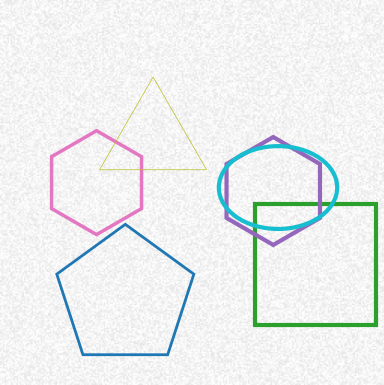[{"shape": "pentagon", "thickness": 2, "radius": 0.94, "center": [0.325, 0.23]}, {"shape": "square", "thickness": 3, "radius": 0.78, "center": [0.82, 0.314]}, {"shape": "hexagon", "thickness": 3, "radius": 0.7, "center": [0.71, 0.504]}, {"shape": "hexagon", "thickness": 2.5, "radius": 0.67, "center": [0.251, 0.526]}, {"shape": "triangle", "thickness": 0.5, "radius": 0.8, "center": [0.398, 0.639]}, {"shape": "oval", "thickness": 3, "radius": 0.77, "center": [0.722, 0.513]}]